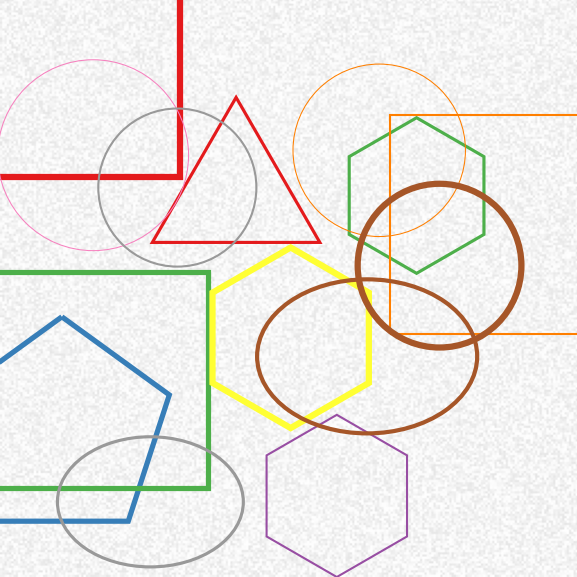[{"shape": "triangle", "thickness": 1.5, "radius": 0.84, "center": [0.409, 0.663]}, {"shape": "square", "thickness": 3, "radius": 0.94, "center": [0.124, 0.881]}, {"shape": "pentagon", "thickness": 2.5, "radius": 0.98, "center": [0.107, 0.255]}, {"shape": "square", "thickness": 2.5, "radius": 0.94, "center": [0.173, 0.341]}, {"shape": "hexagon", "thickness": 1.5, "radius": 0.67, "center": [0.721, 0.661]}, {"shape": "hexagon", "thickness": 1, "radius": 0.7, "center": [0.583, 0.14]}, {"shape": "square", "thickness": 1, "radius": 0.95, "center": [0.864, 0.61]}, {"shape": "circle", "thickness": 0.5, "radius": 0.75, "center": [0.657, 0.739]}, {"shape": "hexagon", "thickness": 3, "radius": 0.78, "center": [0.503, 0.414]}, {"shape": "oval", "thickness": 2, "radius": 0.95, "center": [0.636, 0.382]}, {"shape": "circle", "thickness": 3, "radius": 0.71, "center": [0.761, 0.539]}, {"shape": "circle", "thickness": 0.5, "radius": 0.83, "center": [0.161, 0.73]}, {"shape": "oval", "thickness": 1.5, "radius": 0.8, "center": [0.26, 0.13]}, {"shape": "circle", "thickness": 1, "radius": 0.68, "center": [0.307, 0.674]}]